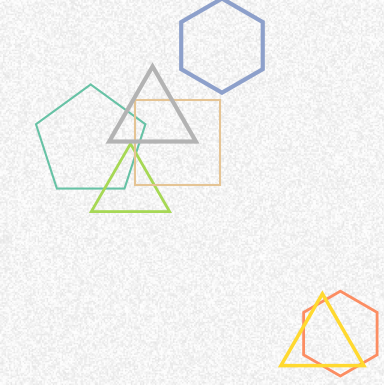[{"shape": "pentagon", "thickness": 1.5, "radius": 0.75, "center": [0.236, 0.631]}, {"shape": "hexagon", "thickness": 2, "radius": 0.55, "center": [0.884, 0.133]}, {"shape": "hexagon", "thickness": 3, "radius": 0.61, "center": [0.577, 0.882]}, {"shape": "triangle", "thickness": 2, "radius": 0.59, "center": [0.339, 0.509]}, {"shape": "triangle", "thickness": 2.5, "radius": 0.62, "center": [0.837, 0.113]}, {"shape": "square", "thickness": 1.5, "radius": 0.55, "center": [0.46, 0.631]}, {"shape": "triangle", "thickness": 3, "radius": 0.65, "center": [0.396, 0.697]}]